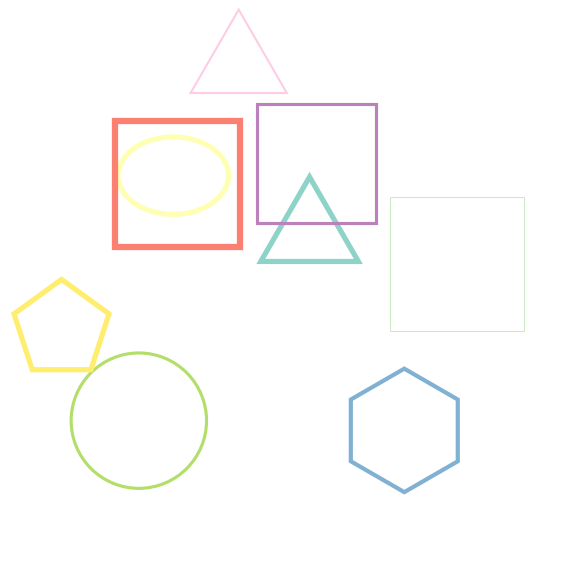[{"shape": "triangle", "thickness": 2.5, "radius": 0.49, "center": [0.536, 0.595]}, {"shape": "oval", "thickness": 2.5, "radius": 0.48, "center": [0.3, 0.695]}, {"shape": "square", "thickness": 3, "radius": 0.54, "center": [0.307, 0.68]}, {"shape": "hexagon", "thickness": 2, "radius": 0.53, "center": [0.7, 0.254]}, {"shape": "circle", "thickness": 1.5, "radius": 0.59, "center": [0.24, 0.271]}, {"shape": "triangle", "thickness": 1, "radius": 0.48, "center": [0.413, 0.886]}, {"shape": "square", "thickness": 1.5, "radius": 0.52, "center": [0.548, 0.716]}, {"shape": "square", "thickness": 0.5, "radius": 0.58, "center": [0.791, 0.542]}, {"shape": "pentagon", "thickness": 2.5, "radius": 0.43, "center": [0.107, 0.429]}]